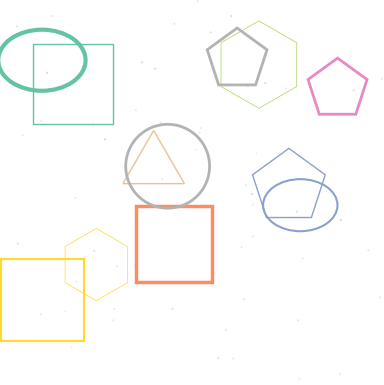[{"shape": "square", "thickness": 1, "radius": 0.52, "center": [0.189, 0.781]}, {"shape": "oval", "thickness": 3, "radius": 0.57, "center": [0.109, 0.844]}, {"shape": "square", "thickness": 2.5, "radius": 0.49, "center": [0.452, 0.367]}, {"shape": "oval", "thickness": 1.5, "radius": 0.48, "center": [0.78, 0.467]}, {"shape": "pentagon", "thickness": 1, "radius": 0.5, "center": [0.75, 0.515]}, {"shape": "pentagon", "thickness": 2, "radius": 0.4, "center": [0.877, 0.768]}, {"shape": "hexagon", "thickness": 0.5, "radius": 0.57, "center": [0.672, 0.832]}, {"shape": "hexagon", "thickness": 0.5, "radius": 0.47, "center": [0.25, 0.313]}, {"shape": "square", "thickness": 1.5, "radius": 0.54, "center": [0.111, 0.221]}, {"shape": "triangle", "thickness": 1, "radius": 0.46, "center": [0.399, 0.569]}, {"shape": "circle", "thickness": 2, "radius": 0.54, "center": [0.435, 0.568]}, {"shape": "pentagon", "thickness": 2, "radius": 0.41, "center": [0.616, 0.845]}]